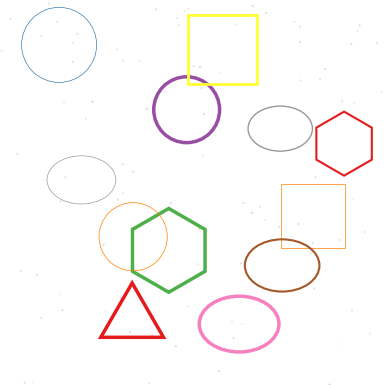[{"shape": "hexagon", "thickness": 1.5, "radius": 0.42, "center": [0.894, 0.627]}, {"shape": "triangle", "thickness": 2.5, "radius": 0.47, "center": [0.343, 0.171]}, {"shape": "circle", "thickness": 0.5, "radius": 0.49, "center": [0.154, 0.883]}, {"shape": "hexagon", "thickness": 2.5, "radius": 0.54, "center": [0.438, 0.35]}, {"shape": "circle", "thickness": 2.5, "radius": 0.43, "center": [0.485, 0.715]}, {"shape": "square", "thickness": 0.5, "radius": 0.41, "center": [0.812, 0.439]}, {"shape": "circle", "thickness": 0.5, "radius": 0.44, "center": [0.346, 0.385]}, {"shape": "square", "thickness": 2, "radius": 0.45, "center": [0.578, 0.871]}, {"shape": "oval", "thickness": 1.5, "radius": 0.48, "center": [0.733, 0.311]}, {"shape": "oval", "thickness": 2.5, "radius": 0.52, "center": [0.621, 0.158]}, {"shape": "oval", "thickness": 0.5, "radius": 0.45, "center": [0.211, 0.533]}, {"shape": "oval", "thickness": 1, "radius": 0.42, "center": [0.728, 0.666]}]